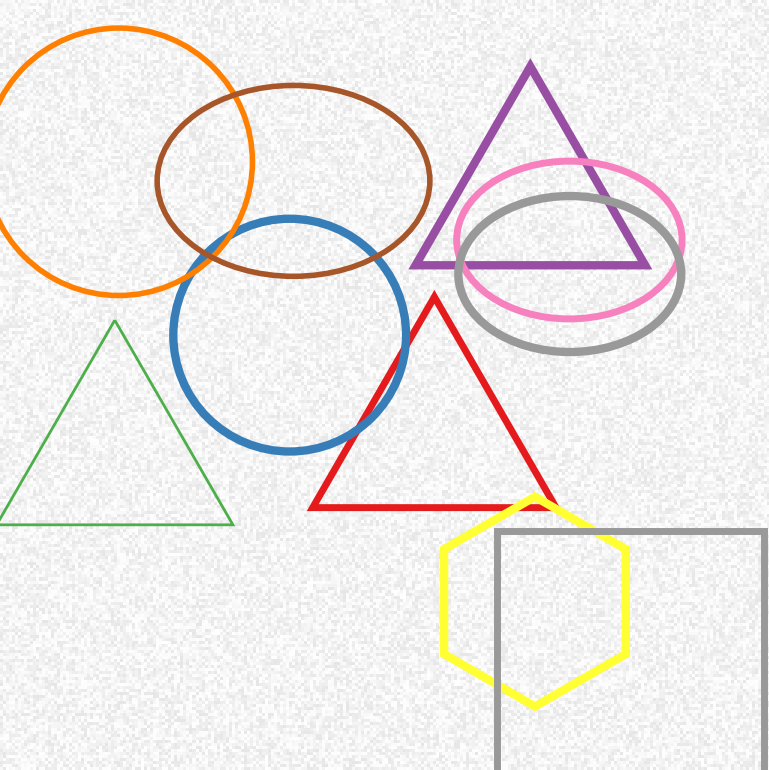[{"shape": "triangle", "thickness": 2.5, "radius": 0.91, "center": [0.564, 0.432]}, {"shape": "circle", "thickness": 3, "radius": 0.76, "center": [0.376, 0.565]}, {"shape": "triangle", "thickness": 1, "radius": 0.89, "center": [0.149, 0.407]}, {"shape": "triangle", "thickness": 3, "radius": 0.86, "center": [0.689, 0.742]}, {"shape": "circle", "thickness": 2, "radius": 0.87, "center": [0.154, 0.79]}, {"shape": "hexagon", "thickness": 3, "radius": 0.68, "center": [0.695, 0.219]}, {"shape": "oval", "thickness": 2, "radius": 0.89, "center": [0.381, 0.765]}, {"shape": "oval", "thickness": 2.5, "radius": 0.73, "center": [0.739, 0.688]}, {"shape": "square", "thickness": 2.5, "radius": 0.87, "center": [0.818, 0.137]}, {"shape": "oval", "thickness": 3, "radius": 0.72, "center": [0.74, 0.644]}]